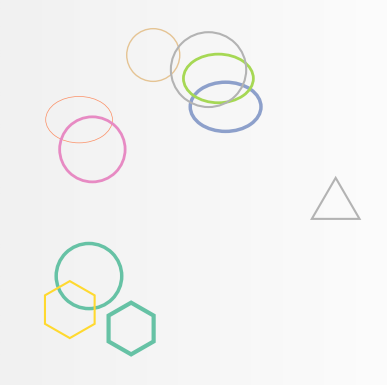[{"shape": "hexagon", "thickness": 3, "radius": 0.34, "center": [0.338, 0.147]}, {"shape": "circle", "thickness": 2.5, "radius": 0.42, "center": [0.23, 0.283]}, {"shape": "oval", "thickness": 0.5, "radius": 0.43, "center": [0.204, 0.689]}, {"shape": "oval", "thickness": 2.5, "radius": 0.46, "center": [0.582, 0.723]}, {"shape": "circle", "thickness": 2, "radius": 0.42, "center": [0.238, 0.612]}, {"shape": "oval", "thickness": 2, "radius": 0.45, "center": [0.564, 0.796]}, {"shape": "hexagon", "thickness": 1.5, "radius": 0.37, "center": [0.18, 0.196]}, {"shape": "circle", "thickness": 1, "radius": 0.34, "center": [0.395, 0.857]}, {"shape": "triangle", "thickness": 1.5, "radius": 0.36, "center": [0.866, 0.467]}, {"shape": "circle", "thickness": 1.5, "radius": 0.49, "center": [0.538, 0.819]}]